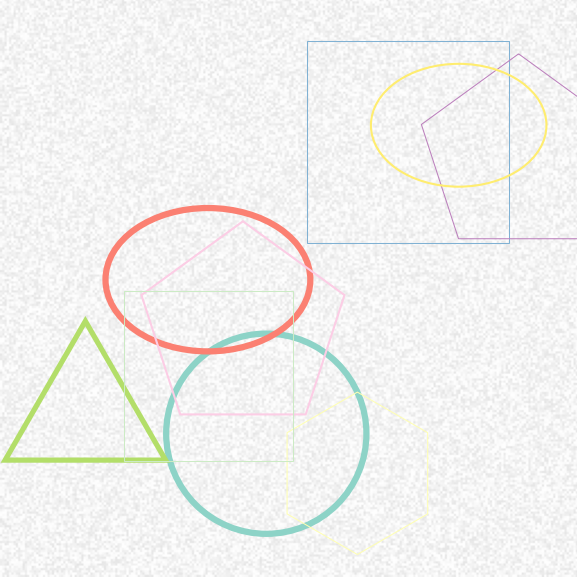[{"shape": "circle", "thickness": 3, "radius": 0.87, "center": [0.461, 0.248]}, {"shape": "hexagon", "thickness": 0.5, "radius": 0.7, "center": [0.619, 0.18]}, {"shape": "oval", "thickness": 3, "radius": 0.89, "center": [0.36, 0.515]}, {"shape": "square", "thickness": 0.5, "radius": 0.87, "center": [0.706, 0.753]}, {"shape": "triangle", "thickness": 2.5, "radius": 0.8, "center": [0.148, 0.283]}, {"shape": "pentagon", "thickness": 1, "radius": 0.92, "center": [0.421, 0.431]}, {"shape": "pentagon", "thickness": 0.5, "radius": 0.88, "center": [0.898, 0.729]}, {"shape": "square", "thickness": 0.5, "radius": 0.73, "center": [0.361, 0.348]}, {"shape": "oval", "thickness": 1, "radius": 0.76, "center": [0.794, 0.782]}]